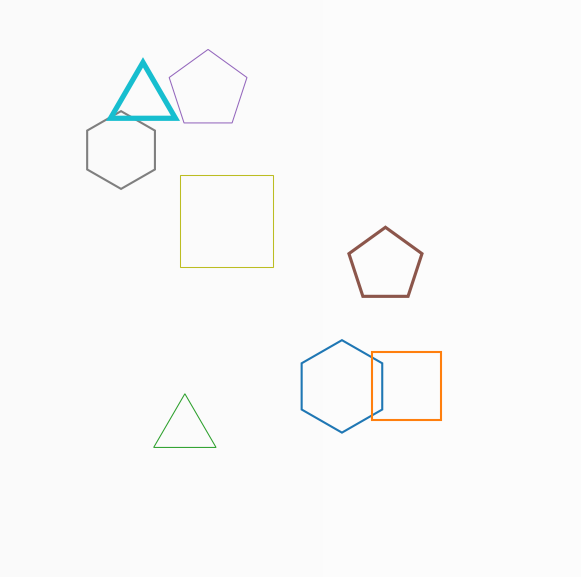[{"shape": "hexagon", "thickness": 1, "radius": 0.4, "center": [0.588, 0.33]}, {"shape": "square", "thickness": 1, "radius": 0.3, "center": [0.7, 0.33]}, {"shape": "triangle", "thickness": 0.5, "radius": 0.31, "center": [0.318, 0.255]}, {"shape": "pentagon", "thickness": 0.5, "radius": 0.35, "center": [0.358, 0.843]}, {"shape": "pentagon", "thickness": 1.5, "radius": 0.33, "center": [0.663, 0.539]}, {"shape": "hexagon", "thickness": 1, "radius": 0.34, "center": [0.208, 0.739]}, {"shape": "square", "thickness": 0.5, "radius": 0.4, "center": [0.39, 0.616]}, {"shape": "triangle", "thickness": 2.5, "radius": 0.32, "center": [0.246, 0.827]}]